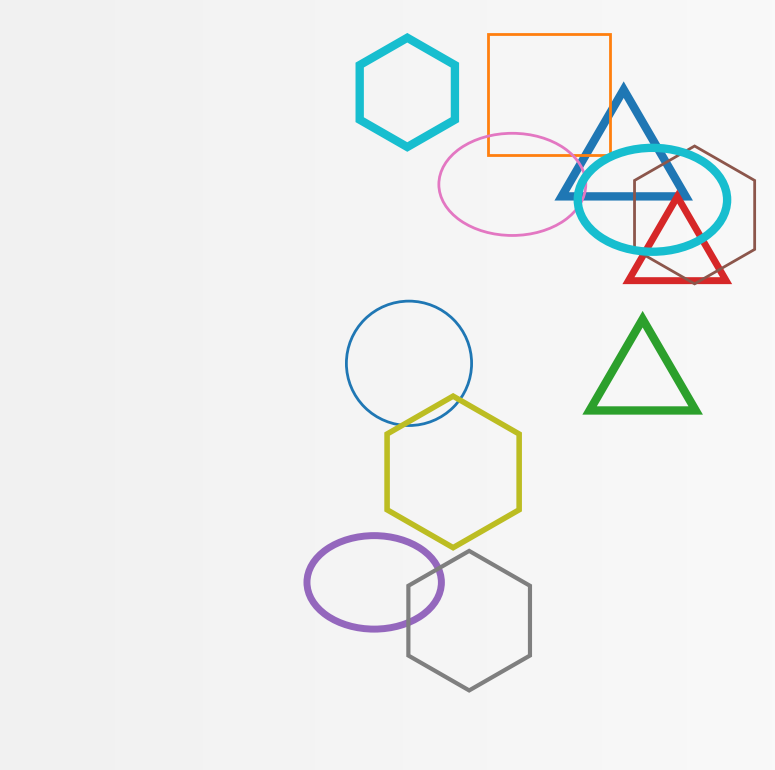[{"shape": "triangle", "thickness": 3, "radius": 0.46, "center": [0.805, 0.791]}, {"shape": "circle", "thickness": 1, "radius": 0.4, "center": [0.528, 0.528]}, {"shape": "square", "thickness": 1, "radius": 0.39, "center": [0.708, 0.878]}, {"shape": "triangle", "thickness": 3, "radius": 0.4, "center": [0.829, 0.506]}, {"shape": "triangle", "thickness": 2.5, "radius": 0.36, "center": [0.874, 0.672]}, {"shape": "oval", "thickness": 2.5, "radius": 0.43, "center": [0.483, 0.244]}, {"shape": "hexagon", "thickness": 1, "radius": 0.45, "center": [0.896, 0.721]}, {"shape": "oval", "thickness": 1, "radius": 0.47, "center": [0.661, 0.761]}, {"shape": "hexagon", "thickness": 1.5, "radius": 0.45, "center": [0.605, 0.194]}, {"shape": "hexagon", "thickness": 2, "radius": 0.49, "center": [0.585, 0.387]}, {"shape": "hexagon", "thickness": 3, "radius": 0.35, "center": [0.526, 0.88]}, {"shape": "oval", "thickness": 3, "radius": 0.48, "center": [0.842, 0.741]}]